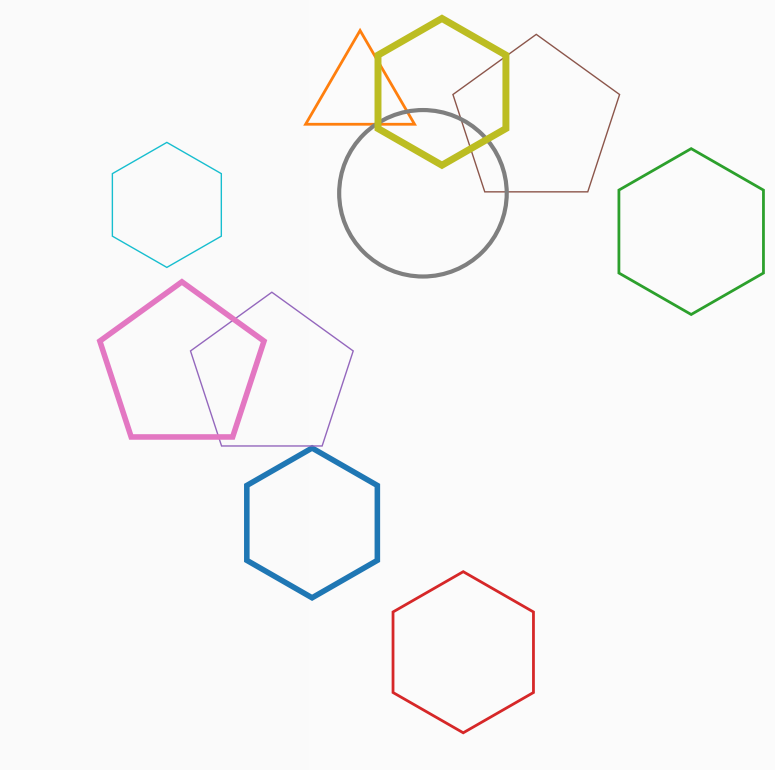[{"shape": "hexagon", "thickness": 2, "radius": 0.49, "center": [0.403, 0.321]}, {"shape": "triangle", "thickness": 1, "radius": 0.41, "center": [0.465, 0.879]}, {"shape": "hexagon", "thickness": 1, "radius": 0.54, "center": [0.892, 0.699]}, {"shape": "hexagon", "thickness": 1, "radius": 0.52, "center": [0.598, 0.153]}, {"shape": "pentagon", "thickness": 0.5, "radius": 0.55, "center": [0.351, 0.51]}, {"shape": "pentagon", "thickness": 0.5, "radius": 0.57, "center": [0.692, 0.842]}, {"shape": "pentagon", "thickness": 2, "radius": 0.56, "center": [0.235, 0.523]}, {"shape": "circle", "thickness": 1.5, "radius": 0.54, "center": [0.546, 0.749]}, {"shape": "hexagon", "thickness": 2.5, "radius": 0.48, "center": [0.57, 0.881]}, {"shape": "hexagon", "thickness": 0.5, "radius": 0.41, "center": [0.215, 0.734]}]